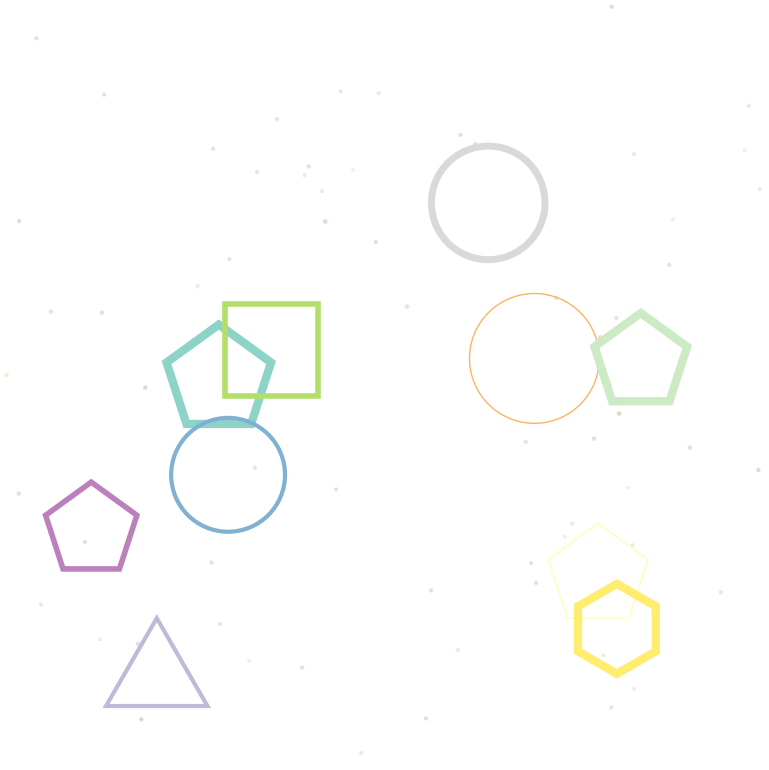[{"shape": "pentagon", "thickness": 3, "radius": 0.36, "center": [0.284, 0.507]}, {"shape": "pentagon", "thickness": 0.5, "radius": 0.34, "center": [0.777, 0.252]}, {"shape": "triangle", "thickness": 1.5, "radius": 0.38, "center": [0.204, 0.121]}, {"shape": "circle", "thickness": 1.5, "radius": 0.37, "center": [0.296, 0.383]}, {"shape": "circle", "thickness": 0.5, "radius": 0.42, "center": [0.694, 0.535]}, {"shape": "square", "thickness": 2, "radius": 0.3, "center": [0.353, 0.545]}, {"shape": "circle", "thickness": 2.5, "radius": 0.37, "center": [0.634, 0.737]}, {"shape": "pentagon", "thickness": 2, "radius": 0.31, "center": [0.118, 0.312]}, {"shape": "pentagon", "thickness": 3, "radius": 0.32, "center": [0.832, 0.53]}, {"shape": "hexagon", "thickness": 3, "radius": 0.29, "center": [0.801, 0.183]}]